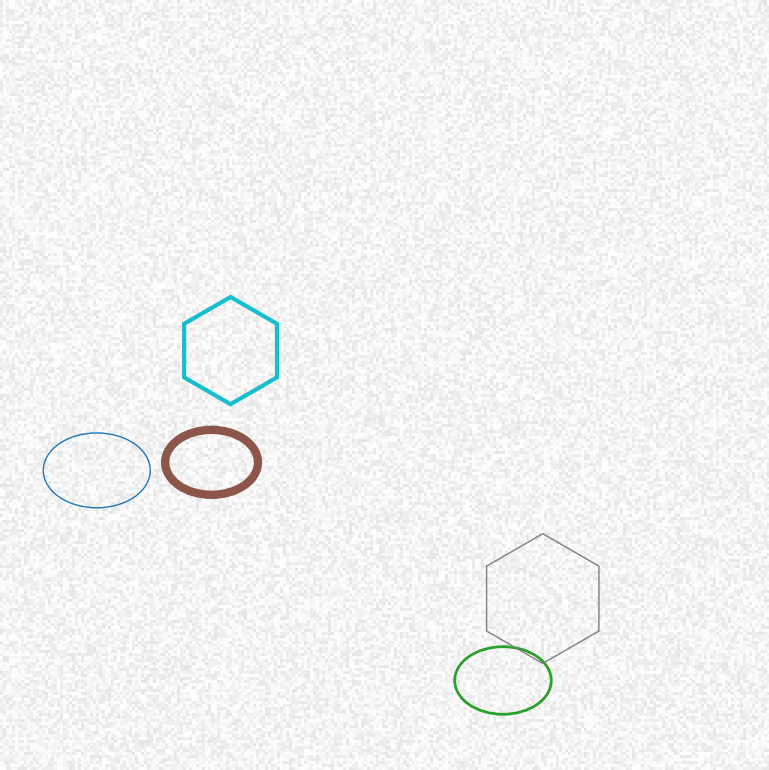[{"shape": "oval", "thickness": 0.5, "radius": 0.35, "center": [0.126, 0.389]}, {"shape": "oval", "thickness": 1, "radius": 0.31, "center": [0.653, 0.116]}, {"shape": "oval", "thickness": 3, "radius": 0.3, "center": [0.275, 0.4]}, {"shape": "hexagon", "thickness": 0.5, "radius": 0.42, "center": [0.705, 0.223]}, {"shape": "hexagon", "thickness": 1.5, "radius": 0.35, "center": [0.299, 0.545]}]